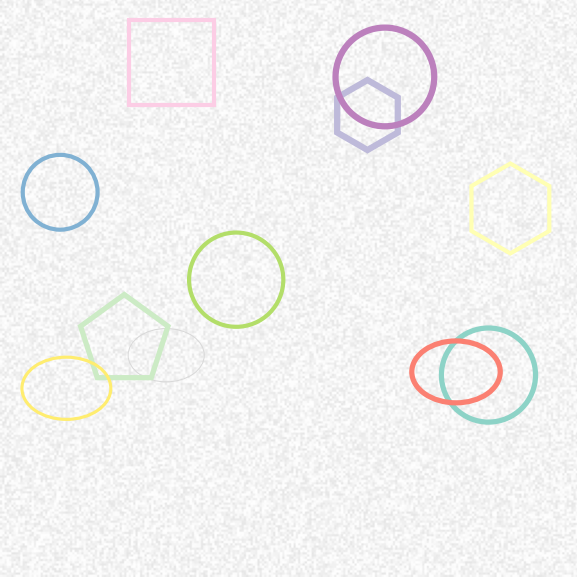[{"shape": "circle", "thickness": 2.5, "radius": 0.41, "center": [0.846, 0.35]}, {"shape": "hexagon", "thickness": 2, "radius": 0.39, "center": [0.884, 0.638]}, {"shape": "hexagon", "thickness": 3, "radius": 0.3, "center": [0.636, 0.8]}, {"shape": "oval", "thickness": 2.5, "radius": 0.38, "center": [0.79, 0.355]}, {"shape": "circle", "thickness": 2, "radius": 0.32, "center": [0.104, 0.666]}, {"shape": "circle", "thickness": 2, "radius": 0.41, "center": [0.409, 0.515]}, {"shape": "square", "thickness": 2, "radius": 0.37, "center": [0.297, 0.891]}, {"shape": "oval", "thickness": 0.5, "radius": 0.33, "center": [0.288, 0.384]}, {"shape": "circle", "thickness": 3, "radius": 0.43, "center": [0.666, 0.866]}, {"shape": "pentagon", "thickness": 2.5, "radius": 0.4, "center": [0.215, 0.41]}, {"shape": "oval", "thickness": 1.5, "radius": 0.38, "center": [0.115, 0.327]}]